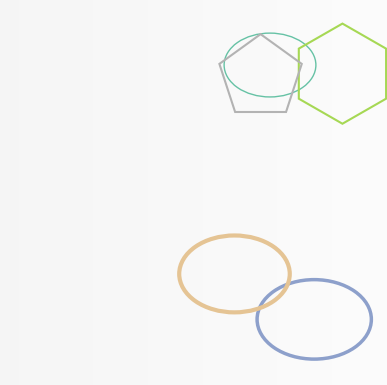[{"shape": "oval", "thickness": 1, "radius": 0.59, "center": [0.697, 0.831]}, {"shape": "oval", "thickness": 2.5, "radius": 0.74, "center": [0.811, 0.17]}, {"shape": "hexagon", "thickness": 1.5, "radius": 0.65, "center": [0.884, 0.809]}, {"shape": "oval", "thickness": 3, "radius": 0.71, "center": [0.605, 0.289]}, {"shape": "pentagon", "thickness": 1.5, "radius": 0.56, "center": [0.672, 0.8]}]